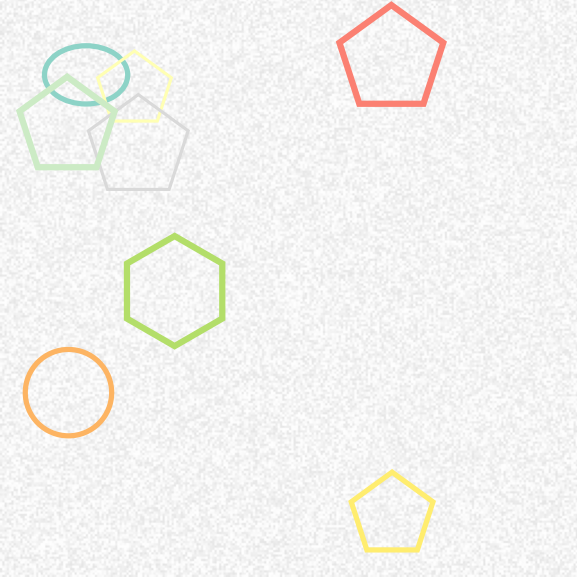[{"shape": "oval", "thickness": 2.5, "radius": 0.36, "center": [0.149, 0.869]}, {"shape": "pentagon", "thickness": 1.5, "radius": 0.34, "center": [0.233, 0.844]}, {"shape": "pentagon", "thickness": 3, "radius": 0.47, "center": [0.678, 0.896]}, {"shape": "circle", "thickness": 2.5, "radius": 0.37, "center": [0.119, 0.319]}, {"shape": "hexagon", "thickness": 3, "radius": 0.48, "center": [0.302, 0.495]}, {"shape": "pentagon", "thickness": 1.5, "radius": 0.45, "center": [0.24, 0.745]}, {"shape": "pentagon", "thickness": 3, "radius": 0.43, "center": [0.116, 0.78]}, {"shape": "pentagon", "thickness": 2.5, "radius": 0.37, "center": [0.679, 0.107]}]